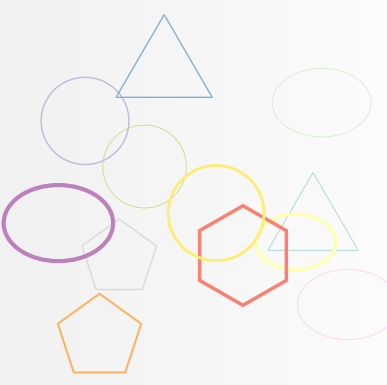[{"shape": "triangle", "thickness": 0.5, "radius": 0.67, "center": [0.808, 0.417]}, {"shape": "oval", "thickness": 2.5, "radius": 0.51, "center": [0.764, 0.372]}, {"shape": "circle", "thickness": 1, "radius": 0.57, "center": [0.219, 0.686]}, {"shape": "hexagon", "thickness": 2.5, "radius": 0.65, "center": [0.627, 0.336]}, {"shape": "triangle", "thickness": 1, "radius": 0.72, "center": [0.424, 0.819]}, {"shape": "pentagon", "thickness": 1.5, "radius": 0.57, "center": [0.257, 0.124]}, {"shape": "circle", "thickness": 0.5, "radius": 0.54, "center": [0.373, 0.567]}, {"shape": "oval", "thickness": 0.5, "radius": 0.65, "center": [0.898, 0.209]}, {"shape": "pentagon", "thickness": 1, "radius": 0.51, "center": [0.308, 0.33]}, {"shape": "oval", "thickness": 3, "radius": 0.71, "center": [0.151, 0.421]}, {"shape": "oval", "thickness": 0.5, "radius": 0.64, "center": [0.83, 0.733]}, {"shape": "circle", "thickness": 2, "radius": 0.62, "center": [0.558, 0.447]}]